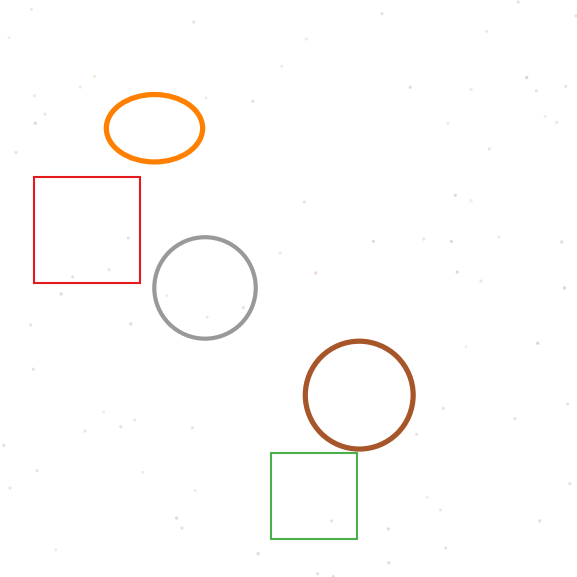[{"shape": "square", "thickness": 1, "radius": 0.46, "center": [0.151, 0.601]}, {"shape": "square", "thickness": 1, "radius": 0.37, "center": [0.544, 0.14]}, {"shape": "oval", "thickness": 2.5, "radius": 0.42, "center": [0.268, 0.777]}, {"shape": "circle", "thickness": 2.5, "radius": 0.47, "center": [0.622, 0.315]}, {"shape": "circle", "thickness": 2, "radius": 0.44, "center": [0.355, 0.501]}]